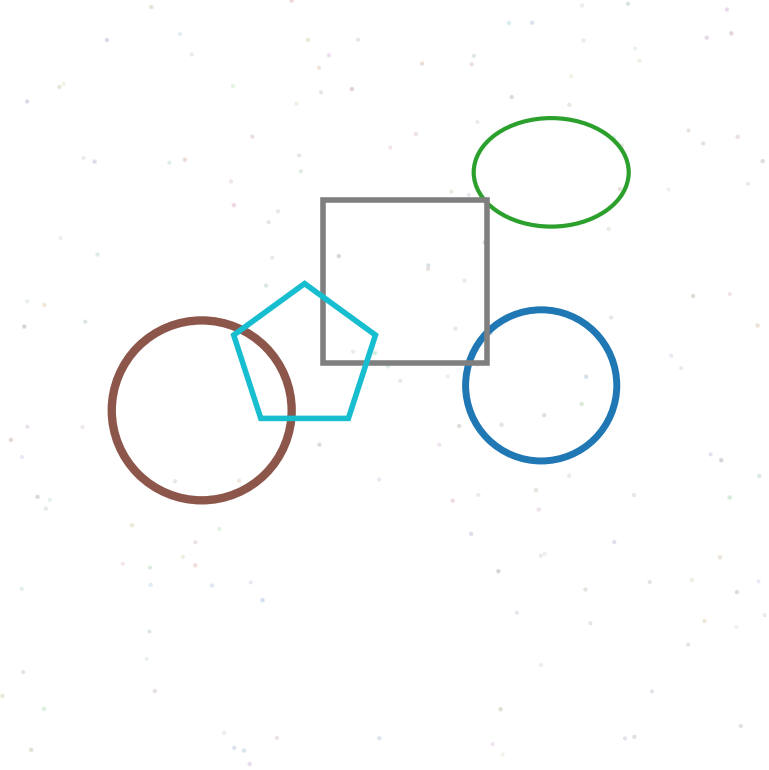[{"shape": "circle", "thickness": 2.5, "radius": 0.49, "center": [0.703, 0.499]}, {"shape": "oval", "thickness": 1.5, "radius": 0.5, "center": [0.716, 0.776]}, {"shape": "circle", "thickness": 3, "radius": 0.58, "center": [0.262, 0.467]}, {"shape": "square", "thickness": 2, "radius": 0.53, "center": [0.526, 0.635]}, {"shape": "pentagon", "thickness": 2, "radius": 0.48, "center": [0.396, 0.535]}]